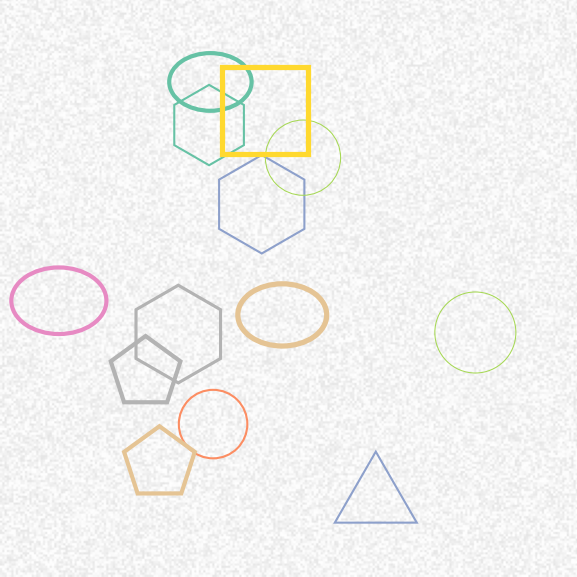[{"shape": "hexagon", "thickness": 1, "radius": 0.35, "center": [0.362, 0.783]}, {"shape": "oval", "thickness": 2, "radius": 0.36, "center": [0.364, 0.857]}, {"shape": "circle", "thickness": 1, "radius": 0.3, "center": [0.369, 0.265]}, {"shape": "triangle", "thickness": 1, "radius": 0.41, "center": [0.651, 0.135]}, {"shape": "hexagon", "thickness": 1, "radius": 0.43, "center": [0.453, 0.645]}, {"shape": "oval", "thickness": 2, "radius": 0.41, "center": [0.102, 0.478]}, {"shape": "circle", "thickness": 0.5, "radius": 0.33, "center": [0.525, 0.726]}, {"shape": "circle", "thickness": 0.5, "radius": 0.35, "center": [0.823, 0.423]}, {"shape": "square", "thickness": 2.5, "radius": 0.38, "center": [0.459, 0.808]}, {"shape": "pentagon", "thickness": 2, "radius": 0.32, "center": [0.276, 0.197]}, {"shape": "oval", "thickness": 2.5, "radius": 0.38, "center": [0.489, 0.454]}, {"shape": "hexagon", "thickness": 1.5, "radius": 0.42, "center": [0.309, 0.421]}, {"shape": "pentagon", "thickness": 2, "radius": 0.32, "center": [0.252, 0.354]}]